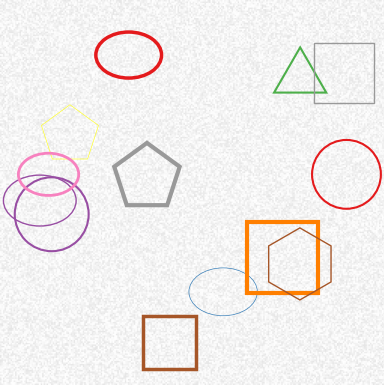[{"shape": "circle", "thickness": 1.5, "radius": 0.45, "center": [0.9, 0.547]}, {"shape": "oval", "thickness": 2.5, "radius": 0.43, "center": [0.334, 0.857]}, {"shape": "oval", "thickness": 0.5, "radius": 0.44, "center": [0.58, 0.242]}, {"shape": "triangle", "thickness": 1.5, "radius": 0.39, "center": [0.78, 0.799]}, {"shape": "circle", "thickness": 1.5, "radius": 0.48, "center": [0.134, 0.444]}, {"shape": "oval", "thickness": 1, "radius": 0.47, "center": [0.103, 0.479]}, {"shape": "square", "thickness": 3, "radius": 0.46, "center": [0.735, 0.33]}, {"shape": "pentagon", "thickness": 0.5, "radius": 0.39, "center": [0.182, 0.65]}, {"shape": "hexagon", "thickness": 1, "radius": 0.47, "center": [0.779, 0.314]}, {"shape": "square", "thickness": 2.5, "radius": 0.35, "center": [0.44, 0.11]}, {"shape": "oval", "thickness": 2, "radius": 0.39, "center": [0.126, 0.547]}, {"shape": "square", "thickness": 1, "radius": 0.39, "center": [0.893, 0.81]}, {"shape": "pentagon", "thickness": 3, "radius": 0.45, "center": [0.382, 0.539]}]